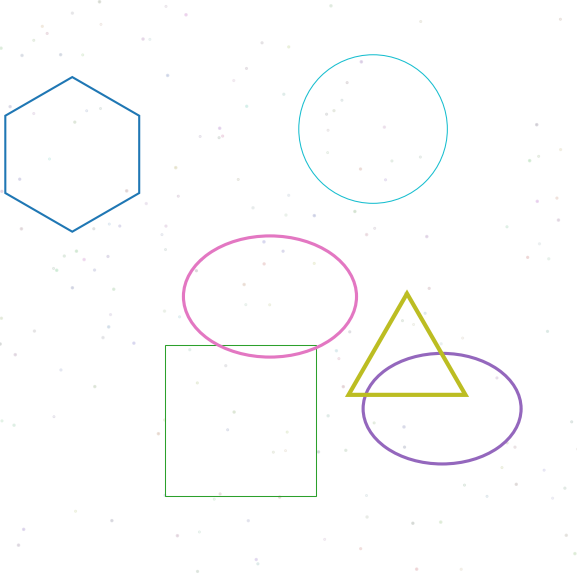[{"shape": "hexagon", "thickness": 1, "radius": 0.67, "center": [0.125, 0.732]}, {"shape": "square", "thickness": 0.5, "radius": 0.66, "center": [0.416, 0.271]}, {"shape": "oval", "thickness": 1.5, "radius": 0.68, "center": [0.766, 0.291]}, {"shape": "oval", "thickness": 1.5, "radius": 0.75, "center": [0.467, 0.486]}, {"shape": "triangle", "thickness": 2, "radius": 0.58, "center": [0.705, 0.374]}, {"shape": "circle", "thickness": 0.5, "radius": 0.64, "center": [0.646, 0.776]}]